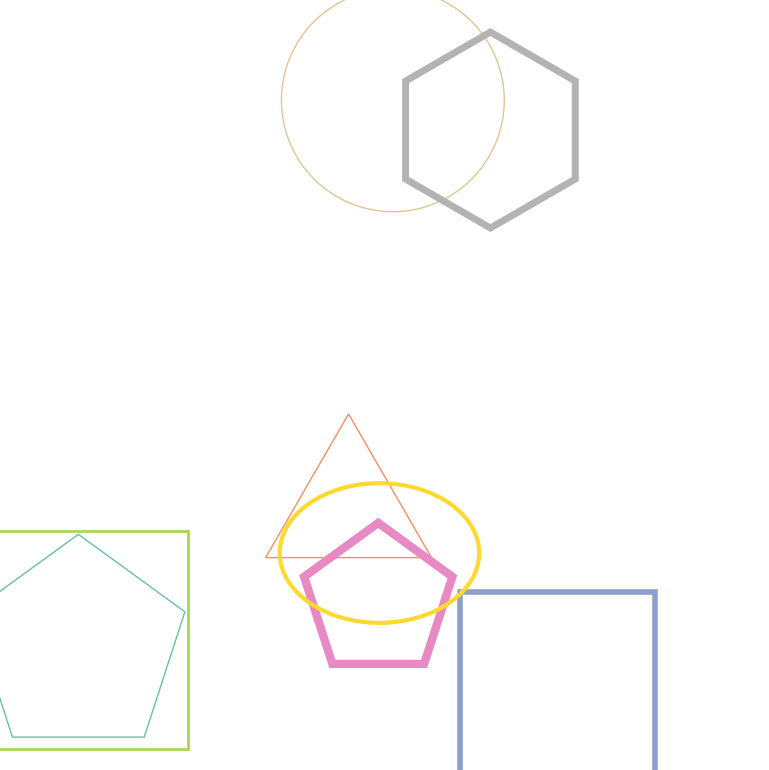[{"shape": "pentagon", "thickness": 0.5, "radius": 0.73, "center": [0.102, 0.16]}, {"shape": "triangle", "thickness": 0.5, "radius": 0.62, "center": [0.453, 0.338]}, {"shape": "square", "thickness": 2, "radius": 0.63, "center": [0.724, 0.106]}, {"shape": "pentagon", "thickness": 3, "radius": 0.51, "center": [0.491, 0.22]}, {"shape": "square", "thickness": 1, "radius": 0.71, "center": [0.102, 0.169]}, {"shape": "oval", "thickness": 1.5, "radius": 0.65, "center": [0.493, 0.282]}, {"shape": "circle", "thickness": 0.5, "radius": 0.72, "center": [0.51, 0.87]}, {"shape": "hexagon", "thickness": 2.5, "radius": 0.64, "center": [0.637, 0.831]}]